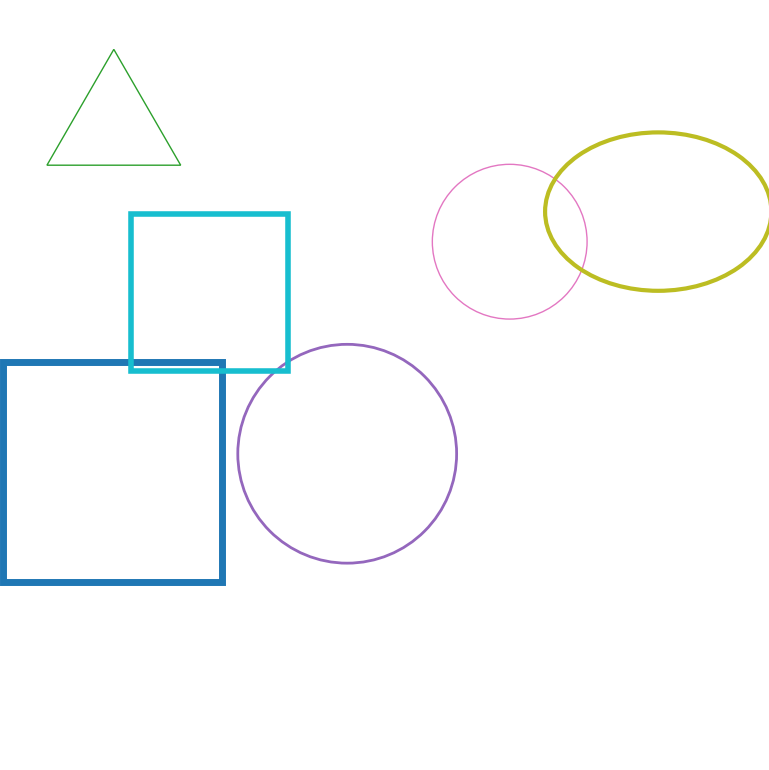[{"shape": "square", "thickness": 2.5, "radius": 0.71, "center": [0.146, 0.387]}, {"shape": "triangle", "thickness": 0.5, "radius": 0.5, "center": [0.148, 0.836]}, {"shape": "circle", "thickness": 1, "radius": 0.71, "center": [0.451, 0.411]}, {"shape": "circle", "thickness": 0.5, "radius": 0.5, "center": [0.662, 0.686]}, {"shape": "oval", "thickness": 1.5, "radius": 0.73, "center": [0.855, 0.725]}, {"shape": "square", "thickness": 2, "radius": 0.51, "center": [0.272, 0.62]}]